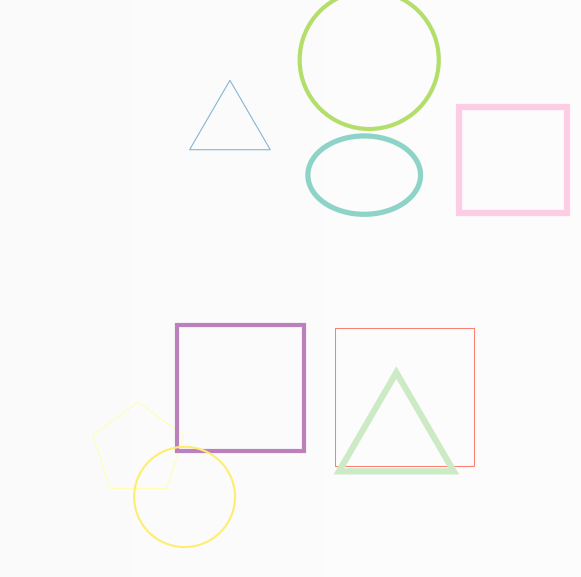[{"shape": "oval", "thickness": 2.5, "radius": 0.48, "center": [0.627, 0.696]}, {"shape": "pentagon", "thickness": 0.5, "radius": 0.41, "center": [0.238, 0.22]}, {"shape": "square", "thickness": 0.5, "radius": 0.6, "center": [0.696, 0.312]}, {"shape": "triangle", "thickness": 0.5, "radius": 0.4, "center": [0.396, 0.78]}, {"shape": "circle", "thickness": 2, "radius": 0.6, "center": [0.635, 0.895]}, {"shape": "square", "thickness": 3, "radius": 0.46, "center": [0.882, 0.722]}, {"shape": "square", "thickness": 2, "radius": 0.55, "center": [0.413, 0.327]}, {"shape": "triangle", "thickness": 3, "radius": 0.57, "center": [0.682, 0.24]}, {"shape": "circle", "thickness": 1, "radius": 0.43, "center": [0.318, 0.139]}]